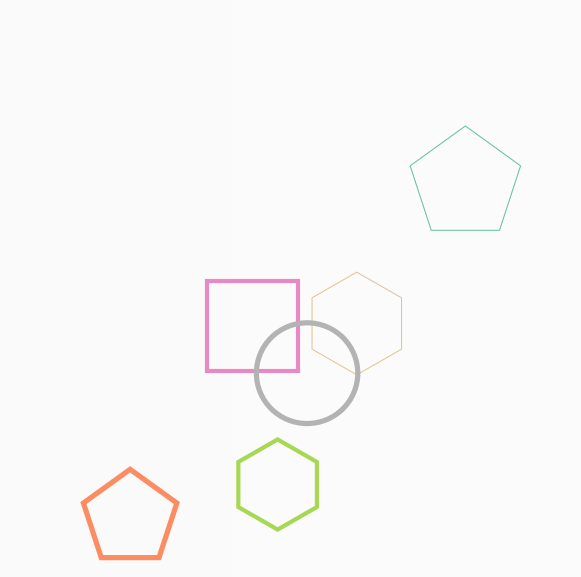[{"shape": "pentagon", "thickness": 0.5, "radius": 0.5, "center": [0.801, 0.681]}, {"shape": "pentagon", "thickness": 2.5, "radius": 0.42, "center": [0.224, 0.102]}, {"shape": "square", "thickness": 2, "radius": 0.39, "center": [0.435, 0.435]}, {"shape": "hexagon", "thickness": 2, "radius": 0.39, "center": [0.478, 0.16]}, {"shape": "hexagon", "thickness": 0.5, "radius": 0.44, "center": [0.614, 0.439]}, {"shape": "circle", "thickness": 2.5, "radius": 0.44, "center": [0.528, 0.353]}]